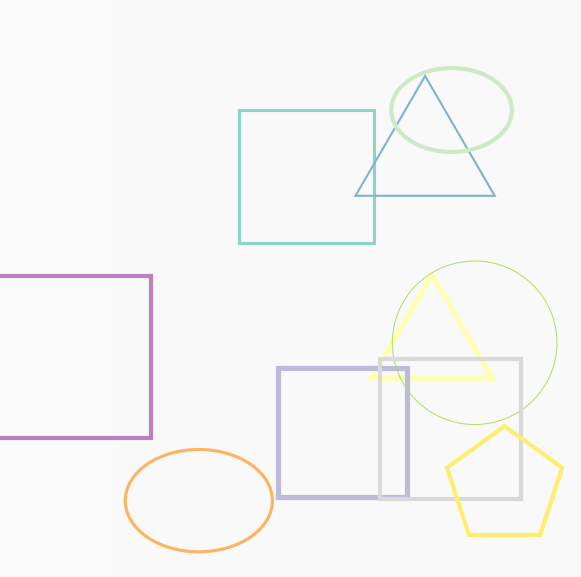[{"shape": "square", "thickness": 1.5, "radius": 0.58, "center": [0.527, 0.693]}, {"shape": "triangle", "thickness": 2.5, "radius": 0.6, "center": [0.743, 0.404]}, {"shape": "square", "thickness": 2.5, "radius": 0.56, "center": [0.589, 0.25]}, {"shape": "triangle", "thickness": 1, "radius": 0.69, "center": [0.731, 0.729]}, {"shape": "oval", "thickness": 1.5, "radius": 0.63, "center": [0.342, 0.132]}, {"shape": "circle", "thickness": 0.5, "radius": 0.71, "center": [0.817, 0.406]}, {"shape": "square", "thickness": 2, "radius": 0.61, "center": [0.775, 0.256]}, {"shape": "square", "thickness": 2, "radius": 0.7, "center": [0.12, 0.381]}, {"shape": "oval", "thickness": 2, "radius": 0.52, "center": [0.777, 0.809]}, {"shape": "pentagon", "thickness": 2, "radius": 0.52, "center": [0.868, 0.157]}]